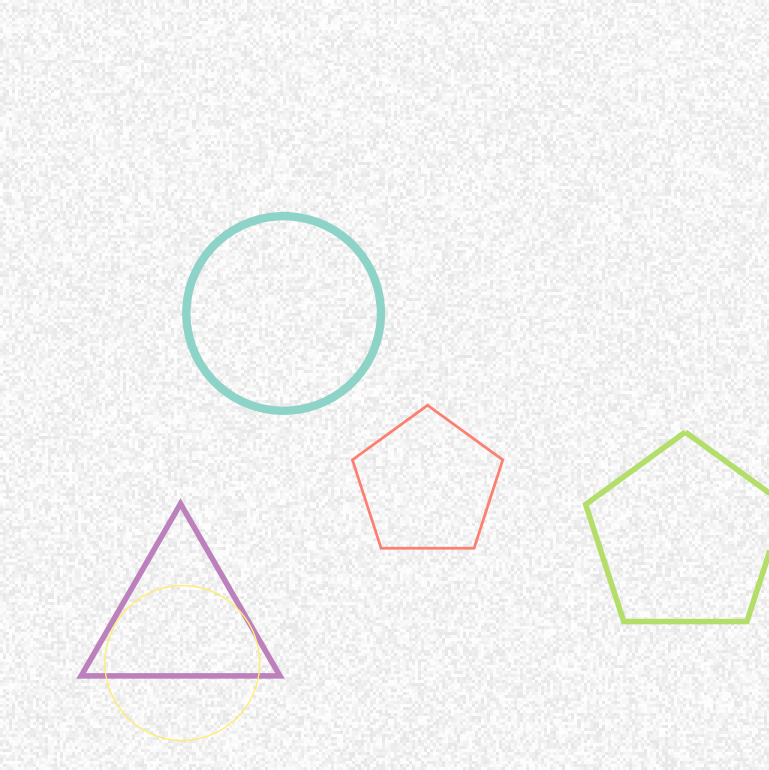[{"shape": "circle", "thickness": 3, "radius": 0.63, "center": [0.368, 0.593]}, {"shape": "pentagon", "thickness": 1, "radius": 0.51, "center": [0.555, 0.371]}, {"shape": "pentagon", "thickness": 2, "radius": 0.68, "center": [0.89, 0.303]}, {"shape": "triangle", "thickness": 2, "radius": 0.75, "center": [0.234, 0.197]}, {"shape": "circle", "thickness": 0.5, "radius": 0.5, "center": [0.237, 0.139]}]